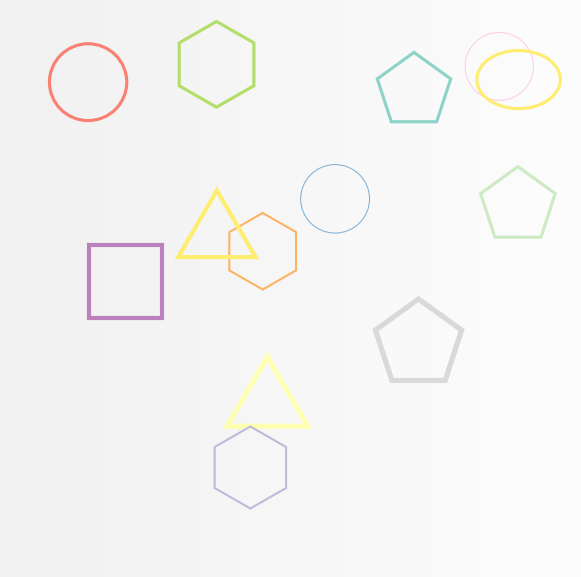[{"shape": "pentagon", "thickness": 1.5, "radius": 0.33, "center": [0.712, 0.842]}, {"shape": "triangle", "thickness": 2.5, "radius": 0.4, "center": [0.46, 0.301]}, {"shape": "hexagon", "thickness": 1, "radius": 0.35, "center": [0.431, 0.19]}, {"shape": "circle", "thickness": 1.5, "radius": 0.33, "center": [0.152, 0.857]}, {"shape": "circle", "thickness": 0.5, "radius": 0.3, "center": [0.576, 0.655]}, {"shape": "hexagon", "thickness": 1, "radius": 0.33, "center": [0.452, 0.564]}, {"shape": "hexagon", "thickness": 1.5, "radius": 0.37, "center": [0.373, 0.888]}, {"shape": "circle", "thickness": 0.5, "radius": 0.29, "center": [0.859, 0.884]}, {"shape": "pentagon", "thickness": 2.5, "radius": 0.39, "center": [0.72, 0.403]}, {"shape": "square", "thickness": 2, "radius": 0.31, "center": [0.216, 0.512]}, {"shape": "pentagon", "thickness": 1.5, "radius": 0.34, "center": [0.891, 0.643]}, {"shape": "triangle", "thickness": 2, "radius": 0.38, "center": [0.373, 0.592]}, {"shape": "oval", "thickness": 1.5, "radius": 0.36, "center": [0.892, 0.861]}]